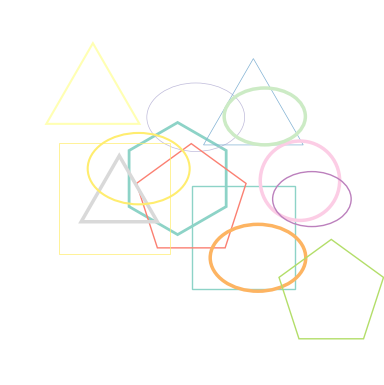[{"shape": "hexagon", "thickness": 2, "radius": 0.73, "center": [0.461, 0.536]}, {"shape": "square", "thickness": 1, "radius": 0.67, "center": [0.633, 0.383]}, {"shape": "triangle", "thickness": 1.5, "radius": 0.7, "center": [0.241, 0.748]}, {"shape": "oval", "thickness": 0.5, "radius": 0.64, "center": [0.508, 0.696]}, {"shape": "pentagon", "thickness": 1, "radius": 0.75, "center": [0.497, 0.477]}, {"shape": "triangle", "thickness": 0.5, "radius": 0.75, "center": [0.658, 0.698]}, {"shape": "oval", "thickness": 2.5, "radius": 0.62, "center": [0.67, 0.33]}, {"shape": "pentagon", "thickness": 1, "radius": 0.71, "center": [0.86, 0.235]}, {"shape": "circle", "thickness": 2.5, "radius": 0.52, "center": [0.779, 0.531]}, {"shape": "triangle", "thickness": 2.5, "radius": 0.57, "center": [0.31, 0.481]}, {"shape": "oval", "thickness": 1, "radius": 0.51, "center": [0.81, 0.483]}, {"shape": "oval", "thickness": 2.5, "radius": 0.53, "center": [0.688, 0.698]}, {"shape": "oval", "thickness": 1.5, "radius": 0.66, "center": [0.36, 0.562]}, {"shape": "square", "thickness": 0.5, "radius": 0.72, "center": [0.296, 0.483]}]